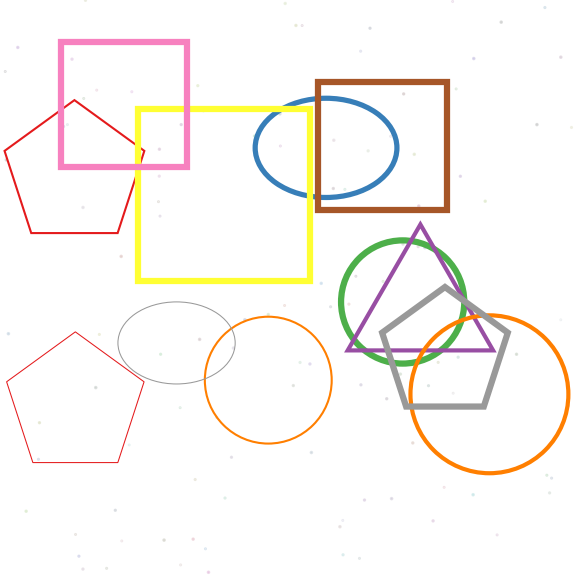[{"shape": "pentagon", "thickness": 1, "radius": 0.64, "center": [0.129, 0.698]}, {"shape": "pentagon", "thickness": 0.5, "radius": 0.63, "center": [0.13, 0.299]}, {"shape": "oval", "thickness": 2.5, "radius": 0.61, "center": [0.565, 0.743]}, {"shape": "circle", "thickness": 3, "radius": 0.53, "center": [0.697, 0.476]}, {"shape": "triangle", "thickness": 2, "radius": 0.73, "center": [0.728, 0.465]}, {"shape": "circle", "thickness": 1, "radius": 0.55, "center": [0.465, 0.341]}, {"shape": "circle", "thickness": 2, "radius": 0.68, "center": [0.847, 0.316]}, {"shape": "square", "thickness": 3, "radius": 0.75, "center": [0.388, 0.661]}, {"shape": "square", "thickness": 3, "radius": 0.56, "center": [0.663, 0.746]}, {"shape": "square", "thickness": 3, "radius": 0.54, "center": [0.214, 0.818]}, {"shape": "oval", "thickness": 0.5, "radius": 0.51, "center": [0.306, 0.405]}, {"shape": "pentagon", "thickness": 3, "radius": 0.57, "center": [0.771, 0.388]}]